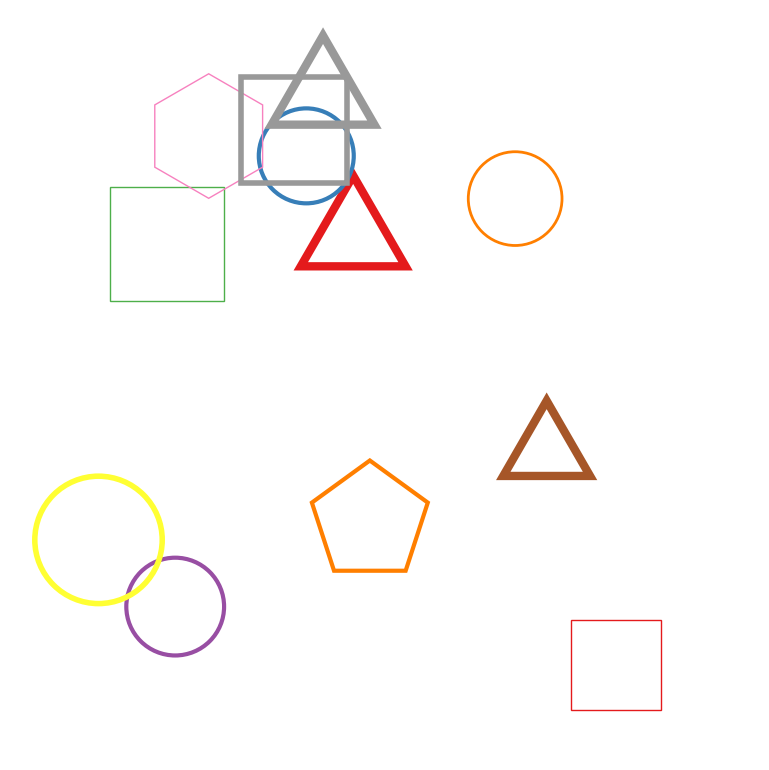[{"shape": "triangle", "thickness": 3, "radius": 0.39, "center": [0.459, 0.693]}, {"shape": "square", "thickness": 0.5, "radius": 0.29, "center": [0.8, 0.136]}, {"shape": "circle", "thickness": 1.5, "radius": 0.31, "center": [0.398, 0.798]}, {"shape": "square", "thickness": 0.5, "radius": 0.37, "center": [0.217, 0.684]}, {"shape": "circle", "thickness": 1.5, "radius": 0.32, "center": [0.228, 0.212]}, {"shape": "circle", "thickness": 1, "radius": 0.3, "center": [0.669, 0.742]}, {"shape": "pentagon", "thickness": 1.5, "radius": 0.4, "center": [0.48, 0.323]}, {"shape": "circle", "thickness": 2, "radius": 0.41, "center": [0.128, 0.299]}, {"shape": "triangle", "thickness": 3, "radius": 0.33, "center": [0.71, 0.414]}, {"shape": "hexagon", "thickness": 0.5, "radius": 0.4, "center": [0.271, 0.823]}, {"shape": "triangle", "thickness": 3, "radius": 0.39, "center": [0.42, 0.877]}, {"shape": "square", "thickness": 2, "radius": 0.34, "center": [0.382, 0.831]}]